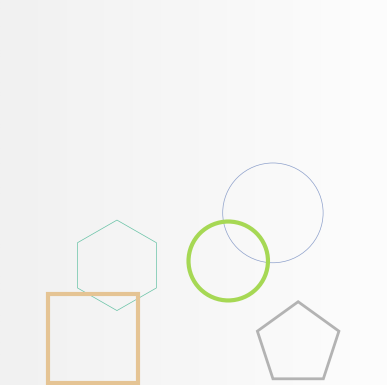[{"shape": "hexagon", "thickness": 0.5, "radius": 0.59, "center": [0.302, 0.311]}, {"shape": "circle", "thickness": 0.5, "radius": 0.65, "center": [0.704, 0.447]}, {"shape": "circle", "thickness": 3, "radius": 0.51, "center": [0.589, 0.322]}, {"shape": "square", "thickness": 3, "radius": 0.58, "center": [0.24, 0.12]}, {"shape": "pentagon", "thickness": 2, "radius": 0.55, "center": [0.769, 0.106]}]